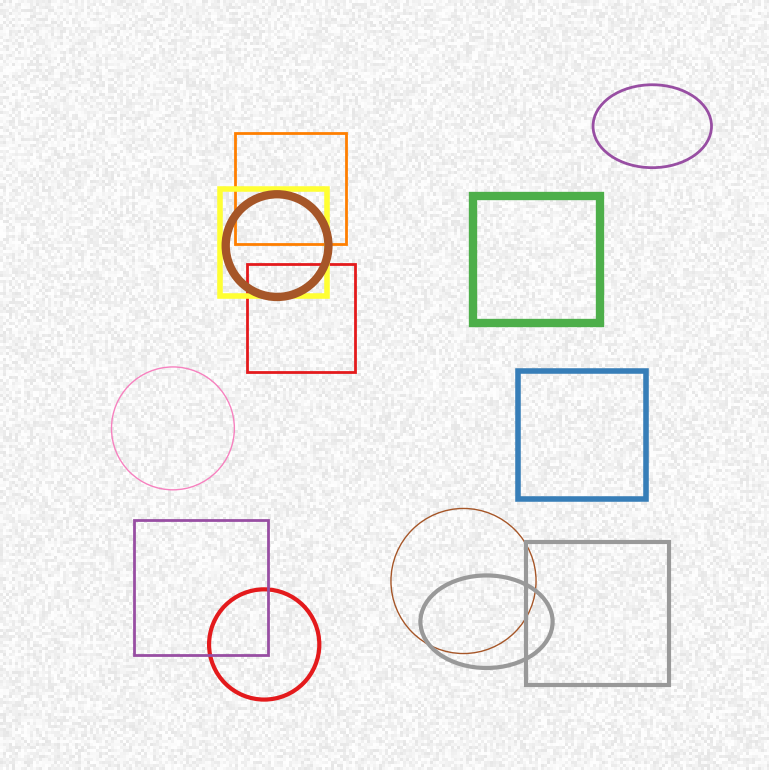[{"shape": "square", "thickness": 1, "radius": 0.35, "center": [0.391, 0.587]}, {"shape": "circle", "thickness": 1.5, "radius": 0.36, "center": [0.343, 0.163]}, {"shape": "square", "thickness": 2, "radius": 0.42, "center": [0.756, 0.435]}, {"shape": "square", "thickness": 3, "radius": 0.41, "center": [0.697, 0.663]}, {"shape": "square", "thickness": 1, "radius": 0.44, "center": [0.261, 0.237]}, {"shape": "oval", "thickness": 1, "radius": 0.38, "center": [0.847, 0.836]}, {"shape": "square", "thickness": 1, "radius": 0.36, "center": [0.377, 0.755]}, {"shape": "square", "thickness": 2, "radius": 0.35, "center": [0.355, 0.685]}, {"shape": "circle", "thickness": 3, "radius": 0.33, "center": [0.36, 0.681]}, {"shape": "circle", "thickness": 0.5, "radius": 0.47, "center": [0.602, 0.245]}, {"shape": "circle", "thickness": 0.5, "radius": 0.4, "center": [0.225, 0.444]}, {"shape": "square", "thickness": 1.5, "radius": 0.47, "center": [0.776, 0.203]}, {"shape": "oval", "thickness": 1.5, "radius": 0.43, "center": [0.632, 0.193]}]